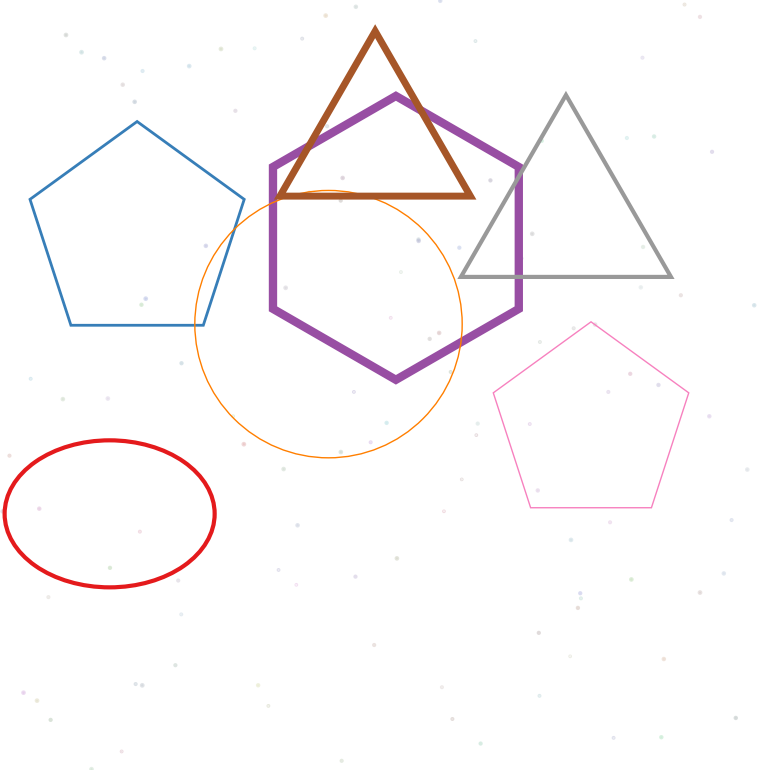[{"shape": "oval", "thickness": 1.5, "radius": 0.68, "center": [0.142, 0.333]}, {"shape": "pentagon", "thickness": 1, "radius": 0.73, "center": [0.178, 0.696]}, {"shape": "hexagon", "thickness": 3, "radius": 0.92, "center": [0.514, 0.691]}, {"shape": "circle", "thickness": 0.5, "radius": 0.87, "center": [0.427, 0.579]}, {"shape": "triangle", "thickness": 2.5, "radius": 0.71, "center": [0.487, 0.817]}, {"shape": "pentagon", "thickness": 0.5, "radius": 0.67, "center": [0.768, 0.449]}, {"shape": "triangle", "thickness": 1.5, "radius": 0.79, "center": [0.735, 0.719]}]